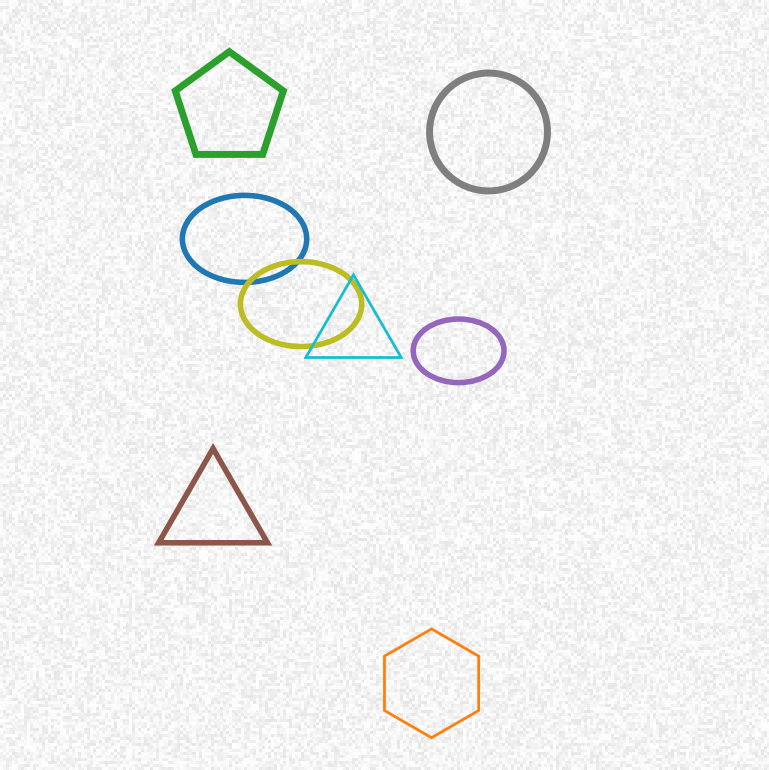[{"shape": "oval", "thickness": 2, "radius": 0.4, "center": [0.318, 0.69]}, {"shape": "hexagon", "thickness": 1, "radius": 0.35, "center": [0.56, 0.113]}, {"shape": "pentagon", "thickness": 2.5, "radius": 0.37, "center": [0.298, 0.859]}, {"shape": "oval", "thickness": 2, "radius": 0.29, "center": [0.596, 0.544]}, {"shape": "triangle", "thickness": 2, "radius": 0.41, "center": [0.277, 0.336]}, {"shape": "circle", "thickness": 2.5, "radius": 0.38, "center": [0.634, 0.829]}, {"shape": "oval", "thickness": 2, "radius": 0.39, "center": [0.391, 0.605]}, {"shape": "triangle", "thickness": 1, "radius": 0.36, "center": [0.459, 0.571]}]